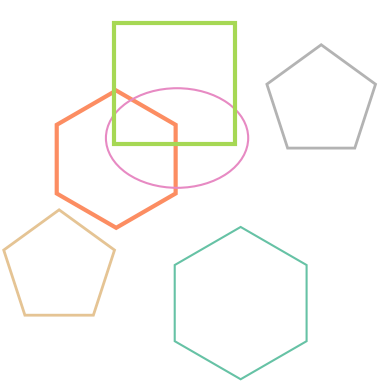[{"shape": "hexagon", "thickness": 1.5, "radius": 0.99, "center": [0.625, 0.213]}, {"shape": "hexagon", "thickness": 3, "radius": 0.89, "center": [0.302, 0.587]}, {"shape": "oval", "thickness": 1.5, "radius": 0.92, "center": [0.46, 0.642]}, {"shape": "square", "thickness": 3, "radius": 0.79, "center": [0.452, 0.784]}, {"shape": "pentagon", "thickness": 2, "radius": 0.76, "center": [0.154, 0.304]}, {"shape": "pentagon", "thickness": 2, "radius": 0.74, "center": [0.834, 0.735]}]